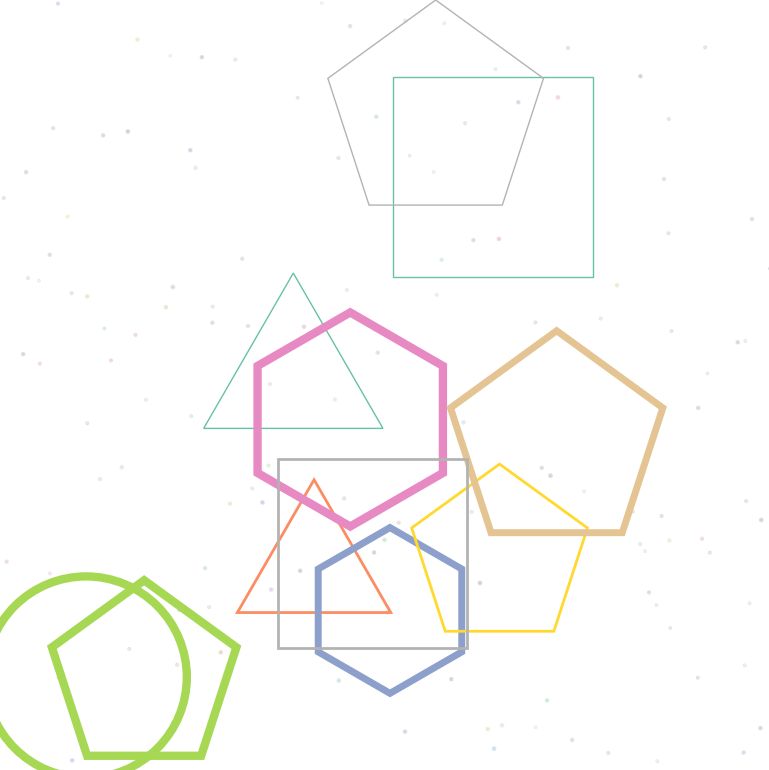[{"shape": "square", "thickness": 0.5, "radius": 0.65, "center": [0.64, 0.77]}, {"shape": "triangle", "thickness": 0.5, "radius": 0.67, "center": [0.381, 0.511]}, {"shape": "triangle", "thickness": 1, "radius": 0.57, "center": [0.408, 0.262]}, {"shape": "hexagon", "thickness": 2.5, "radius": 0.54, "center": [0.506, 0.207]}, {"shape": "hexagon", "thickness": 3, "radius": 0.69, "center": [0.455, 0.455]}, {"shape": "circle", "thickness": 3, "radius": 0.65, "center": [0.112, 0.121]}, {"shape": "pentagon", "thickness": 3, "radius": 0.63, "center": [0.187, 0.12]}, {"shape": "pentagon", "thickness": 1, "radius": 0.6, "center": [0.649, 0.277]}, {"shape": "pentagon", "thickness": 2.5, "radius": 0.72, "center": [0.723, 0.425]}, {"shape": "pentagon", "thickness": 0.5, "radius": 0.74, "center": [0.566, 0.853]}, {"shape": "square", "thickness": 1, "radius": 0.61, "center": [0.483, 0.281]}]